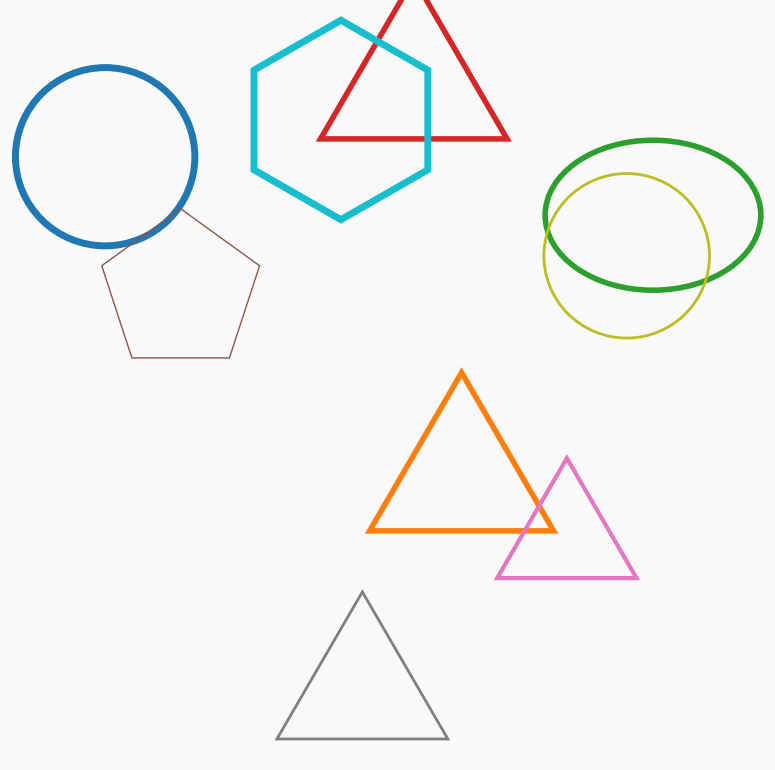[{"shape": "circle", "thickness": 2.5, "radius": 0.58, "center": [0.136, 0.796]}, {"shape": "triangle", "thickness": 2, "radius": 0.69, "center": [0.596, 0.379]}, {"shape": "oval", "thickness": 2, "radius": 0.7, "center": [0.843, 0.72]}, {"shape": "triangle", "thickness": 2, "radius": 0.69, "center": [0.534, 0.889]}, {"shape": "pentagon", "thickness": 0.5, "radius": 0.54, "center": [0.233, 0.622]}, {"shape": "triangle", "thickness": 1.5, "radius": 0.52, "center": [0.731, 0.301]}, {"shape": "triangle", "thickness": 1, "radius": 0.64, "center": [0.468, 0.104]}, {"shape": "circle", "thickness": 1, "radius": 0.53, "center": [0.809, 0.668]}, {"shape": "hexagon", "thickness": 2.5, "radius": 0.65, "center": [0.44, 0.844]}]